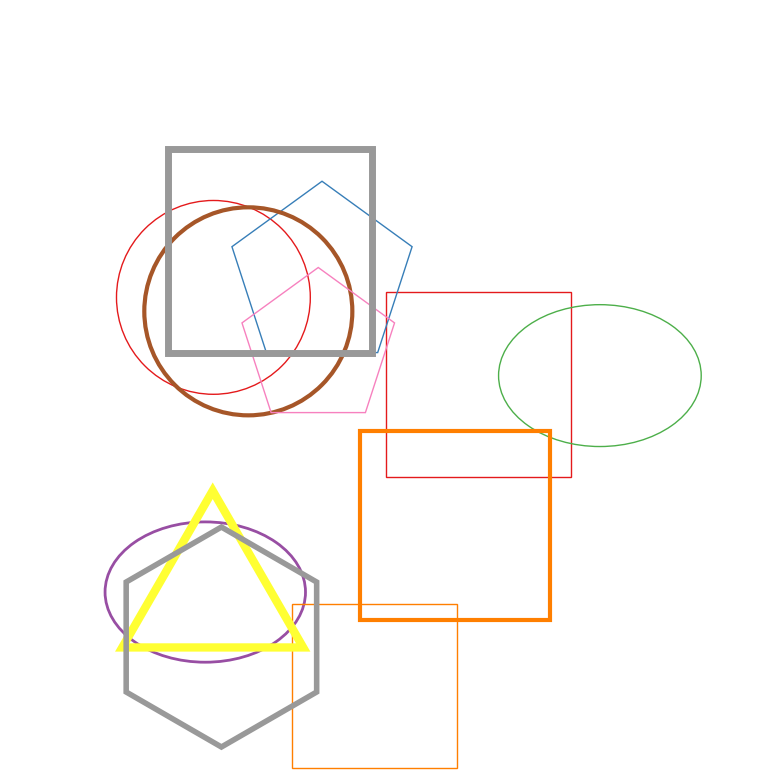[{"shape": "square", "thickness": 0.5, "radius": 0.6, "center": [0.621, 0.501]}, {"shape": "circle", "thickness": 0.5, "radius": 0.63, "center": [0.277, 0.614]}, {"shape": "pentagon", "thickness": 0.5, "radius": 0.61, "center": [0.418, 0.642]}, {"shape": "oval", "thickness": 0.5, "radius": 0.66, "center": [0.779, 0.512]}, {"shape": "oval", "thickness": 1, "radius": 0.65, "center": [0.267, 0.231]}, {"shape": "square", "thickness": 1.5, "radius": 0.62, "center": [0.591, 0.317]}, {"shape": "square", "thickness": 0.5, "radius": 0.53, "center": [0.486, 0.109]}, {"shape": "triangle", "thickness": 3, "radius": 0.68, "center": [0.276, 0.227]}, {"shape": "circle", "thickness": 1.5, "radius": 0.68, "center": [0.322, 0.596]}, {"shape": "pentagon", "thickness": 0.5, "radius": 0.52, "center": [0.413, 0.548]}, {"shape": "hexagon", "thickness": 2, "radius": 0.71, "center": [0.288, 0.173]}, {"shape": "square", "thickness": 2.5, "radius": 0.66, "center": [0.351, 0.674]}]